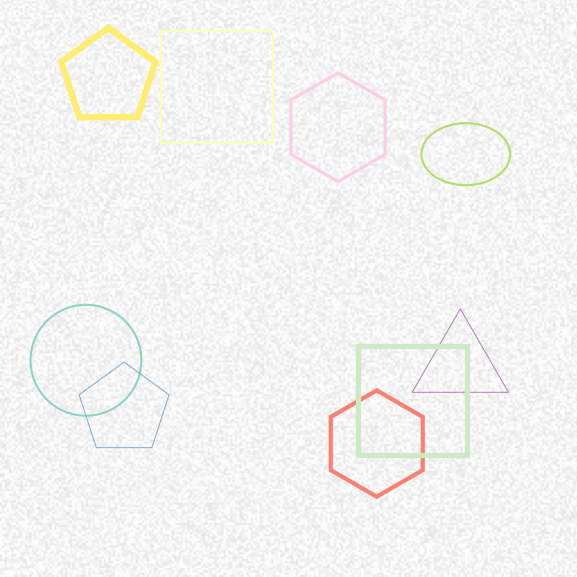[{"shape": "circle", "thickness": 1, "radius": 0.48, "center": [0.149, 0.375]}, {"shape": "square", "thickness": 1, "radius": 0.48, "center": [0.376, 0.848]}, {"shape": "hexagon", "thickness": 2, "radius": 0.46, "center": [0.652, 0.231]}, {"shape": "pentagon", "thickness": 0.5, "radius": 0.41, "center": [0.215, 0.29]}, {"shape": "oval", "thickness": 1, "radius": 0.38, "center": [0.807, 0.732]}, {"shape": "hexagon", "thickness": 1.5, "radius": 0.47, "center": [0.585, 0.779]}, {"shape": "triangle", "thickness": 0.5, "radius": 0.48, "center": [0.797, 0.368]}, {"shape": "square", "thickness": 2.5, "radius": 0.47, "center": [0.714, 0.306]}, {"shape": "pentagon", "thickness": 3, "radius": 0.43, "center": [0.188, 0.865]}]